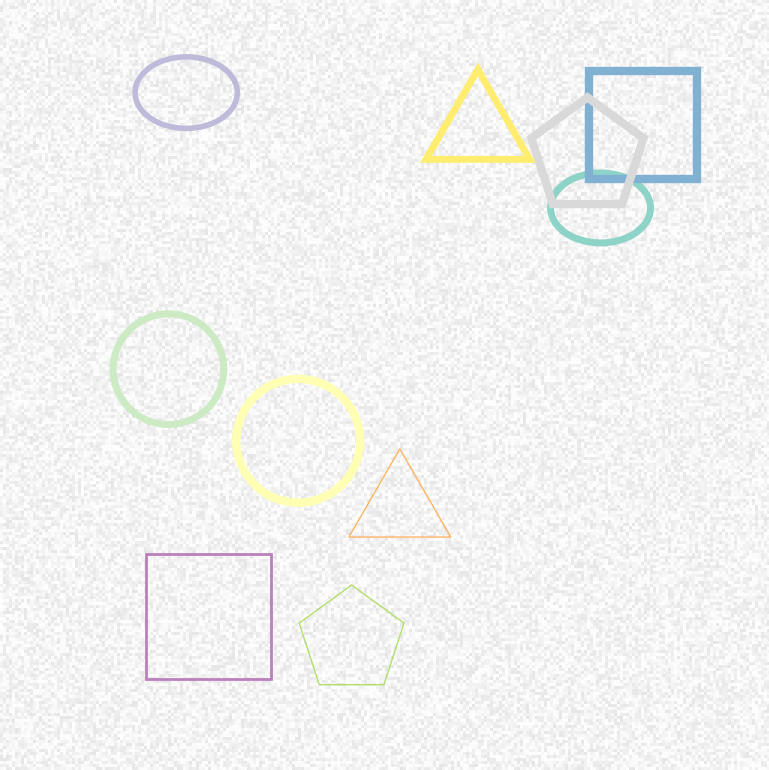[{"shape": "oval", "thickness": 2.5, "radius": 0.32, "center": [0.78, 0.73]}, {"shape": "circle", "thickness": 3, "radius": 0.4, "center": [0.387, 0.428]}, {"shape": "oval", "thickness": 2, "radius": 0.33, "center": [0.242, 0.88]}, {"shape": "square", "thickness": 3, "radius": 0.35, "center": [0.835, 0.837]}, {"shape": "triangle", "thickness": 0.5, "radius": 0.38, "center": [0.519, 0.341]}, {"shape": "pentagon", "thickness": 0.5, "radius": 0.36, "center": [0.457, 0.169]}, {"shape": "pentagon", "thickness": 3, "radius": 0.38, "center": [0.763, 0.797]}, {"shape": "square", "thickness": 1, "radius": 0.4, "center": [0.271, 0.199]}, {"shape": "circle", "thickness": 2.5, "radius": 0.36, "center": [0.219, 0.521]}, {"shape": "triangle", "thickness": 2.5, "radius": 0.39, "center": [0.621, 0.832]}]